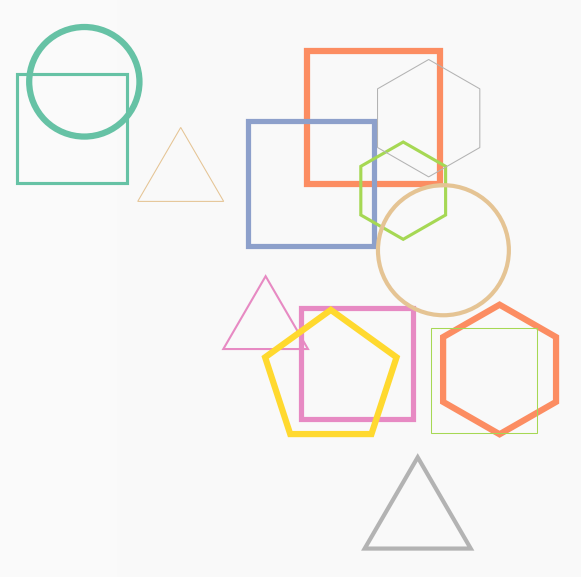[{"shape": "circle", "thickness": 3, "radius": 0.47, "center": [0.145, 0.858]}, {"shape": "square", "thickness": 1.5, "radius": 0.47, "center": [0.124, 0.776]}, {"shape": "hexagon", "thickness": 3, "radius": 0.56, "center": [0.859, 0.359]}, {"shape": "square", "thickness": 3, "radius": 0.57, "center": [0.643, 0.796]}, {"shape": "square", "thickness": 2.5, "radius": 0.54, "center": [0.535, 0.681]}, {"shape": "triangle", "thickness": 1, "radius": 0.42, "center": [0.457, 0.437]}, {"shape": "square", "thickness": 2.5, "radius": 0.48, "center": [0.614, 0.37]}, {"shape": "square", "thickness": 0.5, "radius": 0.46, "center": [0.833, 0.34]}, {"shape": "hexagon", "thickness": 1.5, "radius": 0.42, "center": [0.694, 0.669]}, {"shape": "pentagon", "thickness": 3, "radius": 0.59, "center": [0.569, 0.344]}, {"shape": "triangle", "thickness": 0.5, "radius": 0.43, "center": [0.311, 0.693]}, {"shape": "circle", "thickness": 2, "radius": 0.56, "center": [0.763, 0.566]}, {"shape": "triangle", "thickness": 2, "radius": 0.53, "center": [0.719, 0.102]}, {"shape": "hexagon", "thickness": 0.5, "radius": 0.51, "center": [0.738, 0.794]}]